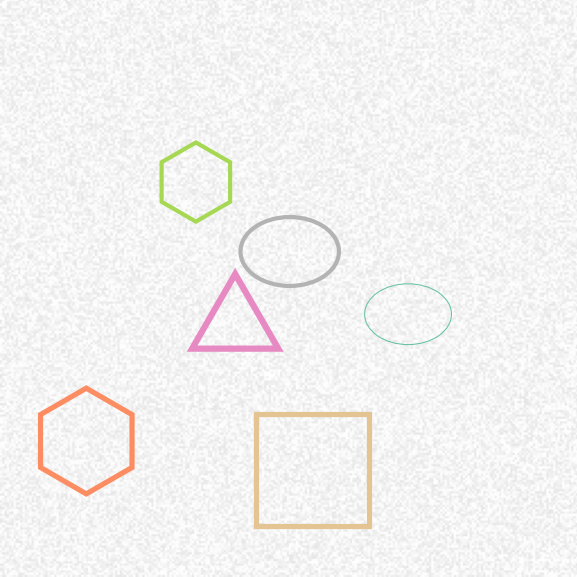[{"shape": "oval", "thickness": 0.5, "radius": 0.38, "center": [0.707, 0.455]}, {"shape": "hexagon", "thickness": 2.5, "radius": 0.46, "center": [0.149, 0.235]}, {"shape": "triangle", "thickness": 3, "radius": 0.43, "center": [0.407, 0.438]}, {"shape": "hexagon", "thickness": 2, "radius": 0.34, "center": [0.339, 0.684]}, {"shape": "square", "thickness": 2.5, "radius": 0.49, "center": [0.541, 0.185]}, {"shape": "oval", "thickness": 2, "radius": 0.43, "center": [0.502, 0.564]}]